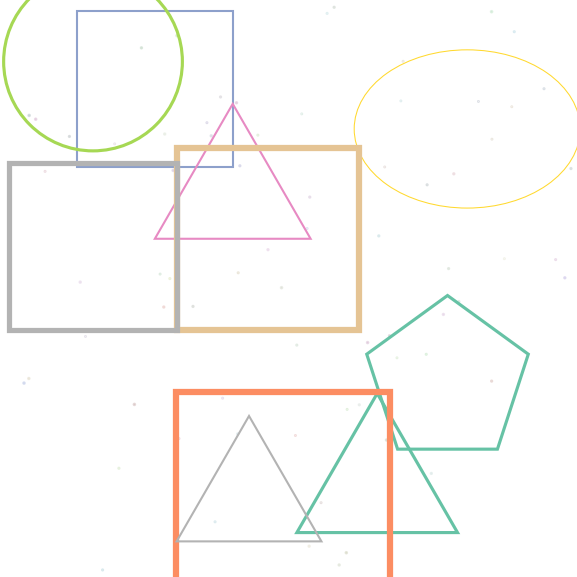[{"shape": "triangle", "thickness": 1.5, "radius": 0.8, "center": [0.653, 0.157]}, {"shape": "pentagon", "thickness": 1.5, "radius": 0.74, "center": [0.775, 0.34]}, {"shape": "square", "thickness": 3, "radius": 0.92, "center": [0.49, 0.136]}, {"shape": "square", "thickness": 1, "radius": 0.68, "center": [0.268, 0.845]}, {"shape": "triangle", "thickness": 1, "radius": 0.78, "center": [0.403, 0.664]}, {"shape": "circle", "thickness": 1.5, "radius": 0.77, "center": [0.161, 0.893]}, {"shape": "oval", "thickness": 0.5, "radius": 0.98, "center": [0.809, 0.776]}, {"shape": "square", "thickness": 3, "radius": 0.79, "center": [0.464, 0.585]}, {"shape": "square", "thickness": 2.5, "radius": 0.73, "center": [0.161, 0.572]}, {"shape": "triangle", "thickness": 1, "radius": 0.72, "center": [0.431, 0.134]}]